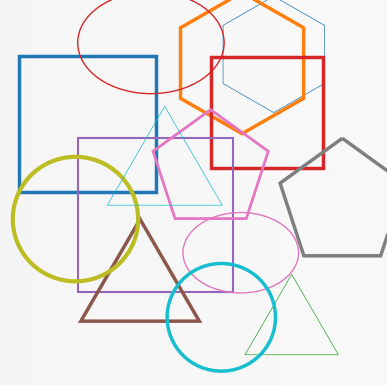[{"shape": "square", "thickness": 2.5, "radius": 0.88, "center": [0.226, 0.677]}, {"shape": "hexagon", "thickness": 0.5, "radius": 0.76, "center": [0.706, 0.859]}, {"shape": "hexagon", "thickness": 2.5, "radius": 0.92, "center": [0.625, 0.836]}, {"shape": "triangle", "thickness": 0.5, "radius": 0.7, "center": [0.753, 0.148]}, {"shape": "oval", "thickness": 1, "radius": 0.95, "center": [0.39, 0.889]}, {"shape": "square", "thickness": 2.5, "radius": 0.72, "center": [0.69, 0.707]}, {"shape": "square", "thickness": 1.5, "radius": 1.0, "center": [0.4, 0.441]}, {"shape": "triangle", "thickness": 2.5, "radius": 0.88, "center": [0.361, 0.254]}, {"shape": "pentagon", "thickness": 2, "radius": 0.78, "center": [0.544, 0.559]}, {"shape": "oval", "thickness": 1, "radius": 0.75, "center": [0.621, 0.344]}, {"shape": "pentagon", "thickness": 2.5, "radius": 0.84, "center": [0.883, 0.472]}, {"shape": "circle", "thickness": 3, "radius": 0.81, "center": [0.195, 0.431]}, {"shape": "triangle", "thickness": 0.5, "radius": 0.86, "center": [0.425, 0.553]}, {"shape": "circle", "thickness": 2.5, "radius": 0.7, "center": [0.571, 0.176]}]